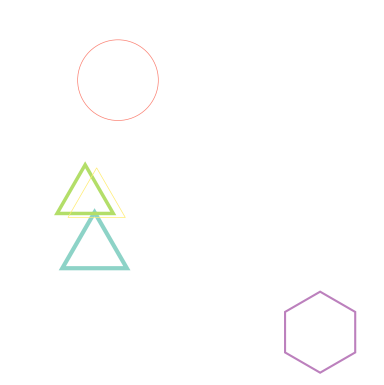[{"shape": "triangle", "thickness": 3, "radius": 0.48, "center": [0.246, 0.352]}, {"shape": "circle", "thickness": 0.5, "radius": 0.52, "center": [0.306, 0.792]}, {"shape": "triangle", "thickness": 2.5, "radius": 0.42, "center": [0.221, 0.488]}, {"shape": "hexagon", "thickness": 1.5, "radius": 0.53, "center": [0.832, 0.137]}, {"shape": "triangle", "thickness": 0.5, "radius": 0.43, "center": [0.251, 0.478]}]